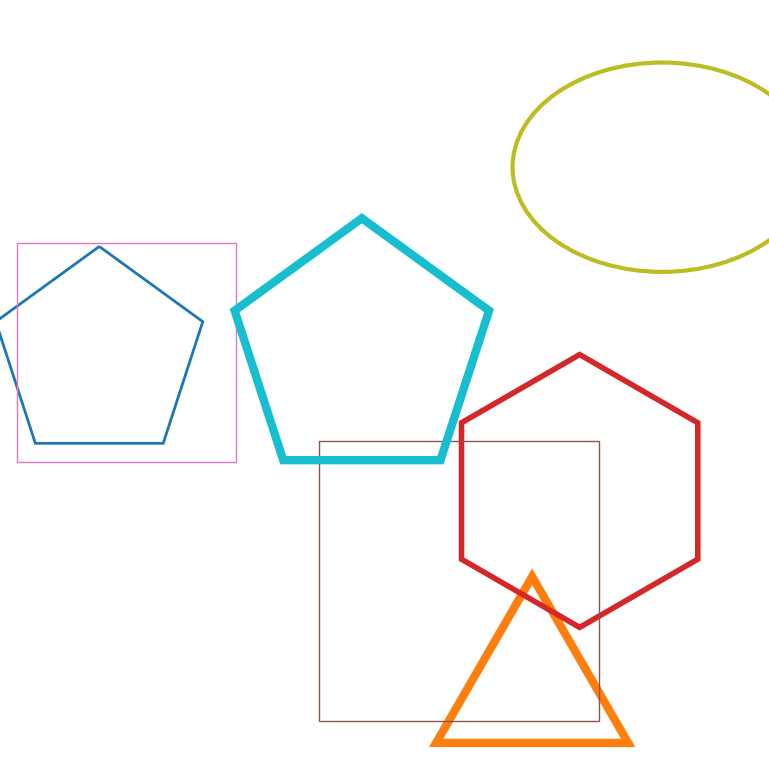[{"shape": "pentagon", "thickness": 1, "radius": 0.71, "center": [0.129, 0.539]}, {"shape": "triangle", "thickness": 3, "radius": 0.72, "center": [0.691, 0.107]}, {"shape": "hexagon", "thickness": 2, "radius": 0.89, "center": [0.753, 0.362]}, {"shape": "square", "thickness": 0.5, "radius": 0.91, "center": [0.596, 0.245]}, {"shape": "square", "thickness": 0.5, "radius": 0.71, "center": [0.165, 0.542]}, {"shape": "oval", "thickness": 1.5, "radius": 0.97, "center": [0.86, 0.783]}, {"shape": "pentagon", "thickness": 3, "radius": 0.87, "center": [0.47, 0.543]}]